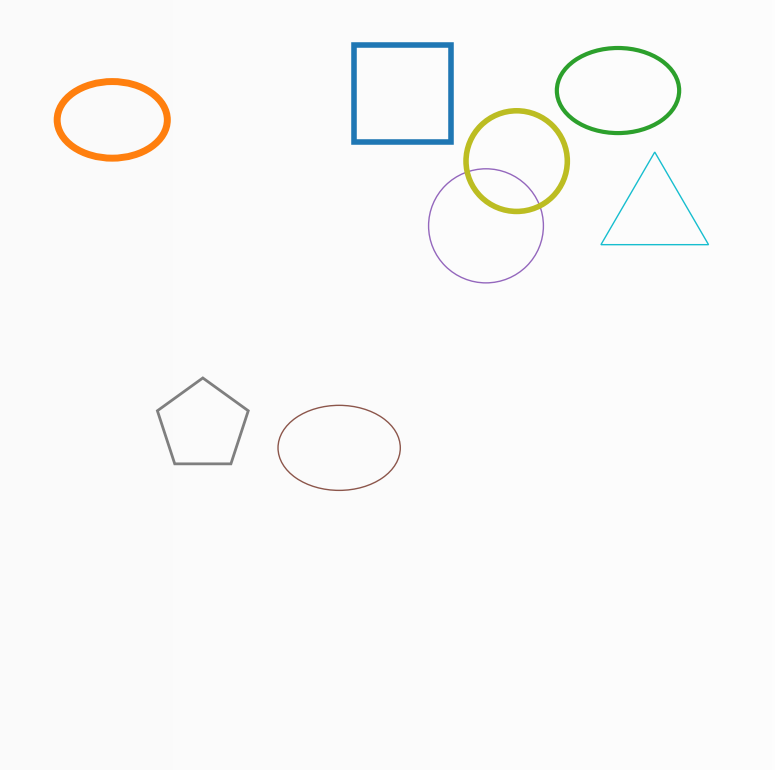[{"shape": "square", "thickness": 2, "radius": 0.31, "center": [0.519, 0.878]}, {"shape": "oval", "thickness": 2.5, "radius": 0.36, "center": [0.145, 0.844]}, {"shape": "oval", "thickness": 1.5, "radius": 0.39, "center": [0.797, 0.882]}, {"shape": "circle", "thickness": 0.5, "radius": 0.37, "center": [0.627, 0.707]}, {"shape": "oval", "thickness": 0.5, "radius": 0.39, "center": [0.438, 0.418]}, {"shape": "pentagon", "thickness": 1, "radius": 0.31, "center": [0.262, 0.447]}, {"shape": "circle", "thickness": 2, "radius": 0.33, "center": [0.667, 0.791]}, {"shape": "triangle", "thickness": 0.5, "radius": 0.4, "center": [0.845, 0.722]}]